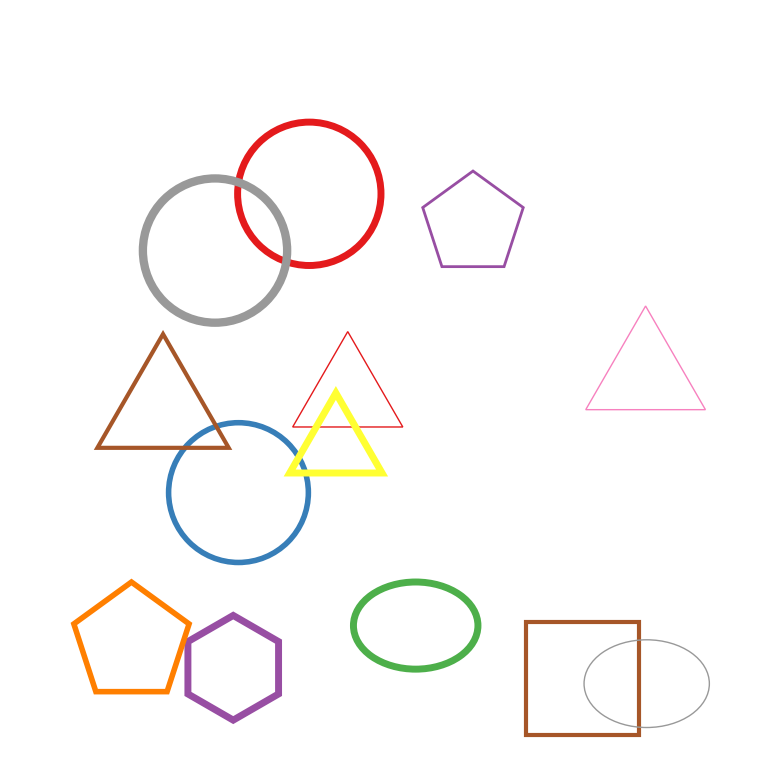[{"shape": "triangle", "thickness": 0.5, "radius": 0.41, "center": [0.452, 0.487]}, {"shape": "circle", "thickness": 2.5, "radius": 0.47, "center": [0.402, 0.748]}, {"shape": "circle", "thickness": 2, "radius": 0.45, "center": [0.31, 0.36]}, {"shape": "oval", "thickness": 2.5, "radius": 0.4, "center": [0.54, 0.188]}, {"shape": "pentagon", "thickness": 1, "radius": 0.34, "center": [0.614, 0.709]}, {"shape": "hexagon", "thickness": 2.5, "radius": 0.34, "center": [0.303, 0.133]}, {"shape": "pentagon", "thickness": 2, "radius": 0.39, "center": [0.171, 0.165]}, {"shape": "triangle", "thickness": 2.5, "radius": 0.35, "center": [0.436, 0.42]}, {"shape": "square", "thickness": 1.5, "radius": 0.37, "center": [0.756, 0.119]}, {"shape": "triangle", "thickness": 1.5, "radius": 0.49, "center": [0.212, 0.468]}, {"shape": "triangle", "thickness": 0.5, "radius": 0.45, "center": [0.838, 0.513]}, {"shape": "oval", "thickness": 0.5, "radius": 0.41, "center": [0.84, 0.112]}, {"shape": "circle", "thickness": 3, "radius": 0.47, "center": [0.279, 0.675]}]